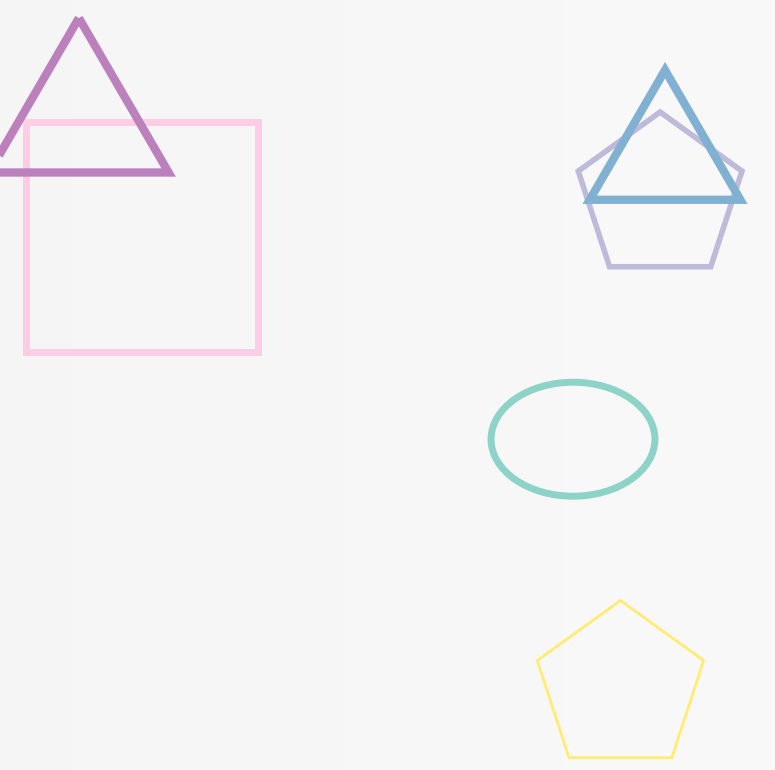[{"shape": "oval", "thickness": 2.5, "radius": 0.53, "center": [0.739, 0.43]}, {"shape": "pentagon", "thickness": 2, "radius": 0.56, "center": [0.852, 0.743]}, {"shape": "triangle", "thickness": 3, "radius": 0.56, "center": [0.858, 0.797]}, {"shape": "square", "thickness": 2.5, "radius": 0.75, "center": [0.183, 0.693]}, {"shape": "triangle", "thickness": 3, "radius": 0.67, "center": [0.102, 0.843]}, {"shape": "pentagon", "thickness": 1, "radius": 0.56, "center": [0.801, 0.107]}]